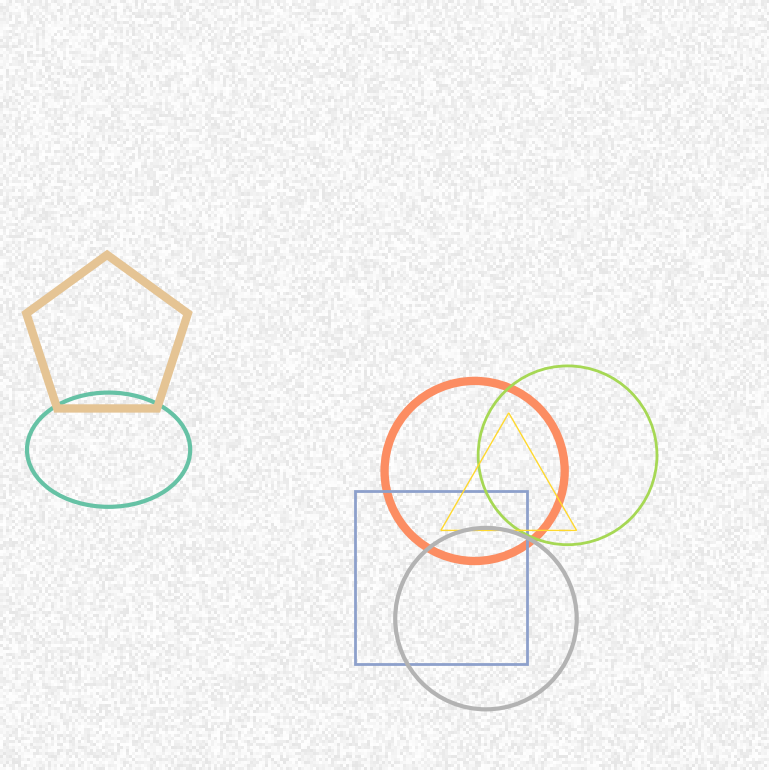[{"shape": "oval", "thickness": 1.5, "radius": 0.53, "center": [0.141, 0.416]}, {"shape": "circle", "thickness": 3, "radius": 0.58, "center": [0.616, 0.388]}, {"shape": "square", "thickness": 1, "radius": 0.56, "center": [0.573, 0.25]}, {"shape": "circle", "thickness": 1, "radius": 0.58, "center": [0.737, 0.409]}, {"shape": "triangle", "thickness": 0.5, "radius": 0.51, "center": [0.661, 0.362]}, {"shape": "pentagon", "thickness": 3, "radius": 0.55, "center": [0.139, 0.559]}, {"shape": "circle", "thickness": 1.5, "radius": 0.59, "center": [0.631, 0.197]}]